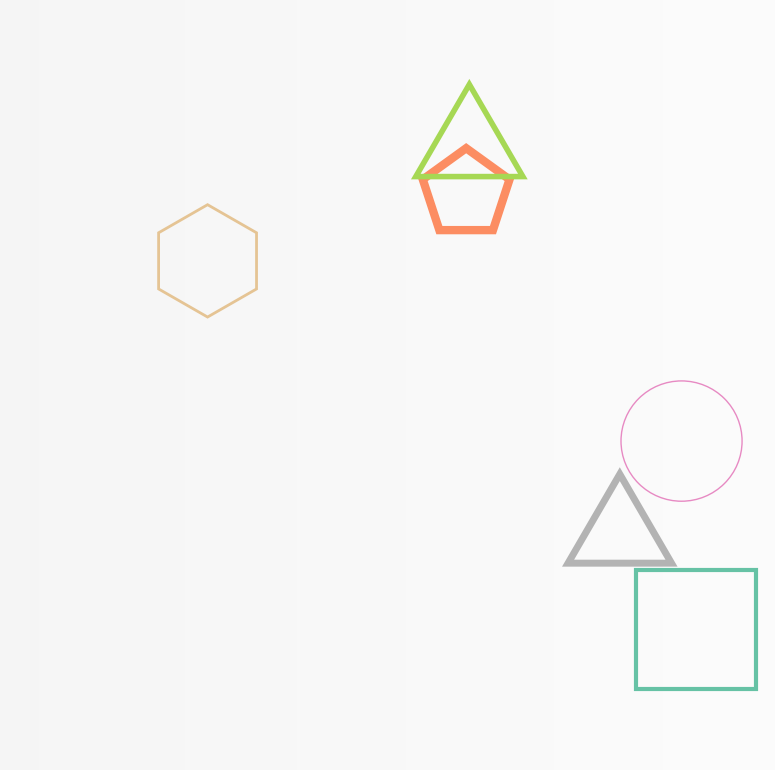[{"shape": "square", "thickness": 1.5, "radius": 0.38, "center": [0.898, 0.183]}, {"shape": "pentagon", "thickness": 3, "radius": 0.29, "center": [0.602, 0.749]}, {"shape": "circle", "thickness": 0.5, "radius": 0.39, "center": [0.879, 0.427]}, {"shape": "triangle", "thickness": 2, "radius": 0.4, "center": [0.606, 0.811]}, {"shape": "hexagon", "thickness": 1, "radius": 0.36, "center": [0.268, 0.661]}, {"shape": "triangle", "thickness": 2.5, "radius": 0.39, "center": [0.8, 0.307]}]